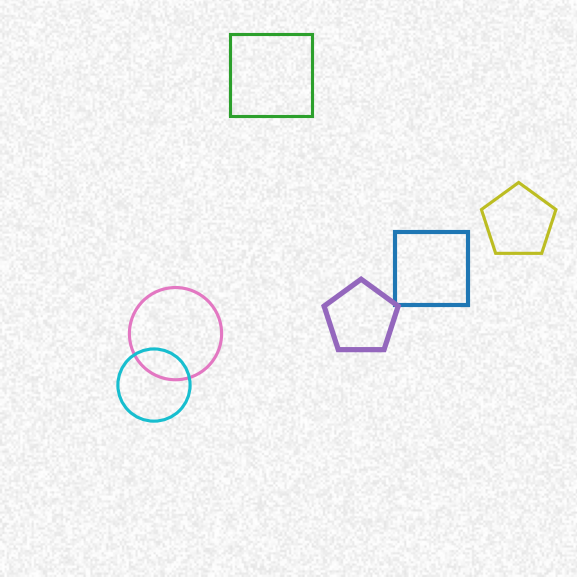[{"shape": "square", "thickness": 2, "radius": 0.32, "center": [0.747, 0.534]}, {"shape": "square", "thickness": 1.5, "radius": 0.36, "center": [0.469, 0.869]}, {"shape": "pentagon", "thickness": 2.5, "radius": 0.34, "center": [0.625, 0.448]}, {"shape": "circle", "thickness": 1.5, "radius": 0.4, "center": [0.304, 0.421]}, {"shape": "pentagon", "thickness": 1.5, "radius": 0.34, "center": [0.898, 0.615]}, {"shape": "circle", "thickness": 1.5, "radius": 0.31, "center": [0.267, 0.332]}]